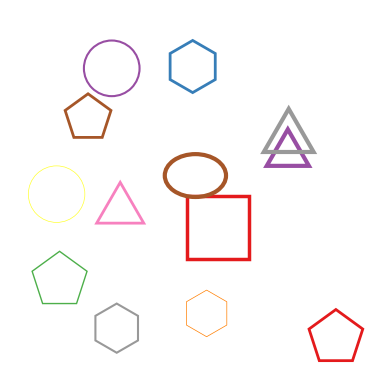[{"shape": "pentagon", "thickness": 2, "radius": 0.37, "center": [0.872, 0.123]}, {"shape": "square", "thickness": 2.5, "radius": 0.41, "center": [0.566, 0.409]}, {"shape": "hexagon", "thickness": 2, "radius": 0.34, "center": [0.5, 0.827]}, {"shape": "pentagon", "thickness": 1, "radius": 0.37, "center": [0.155, 0.272]}, {"shape": "triangle", "thickness": 3, "radius": 0.32, "center": [0.748, 0.601]}, {"shape": "circle", "thickness": 1.5, "radius": 0.36, "center": [0.29, 0.823]}, {"shape": "hexagon", "thickness": 0.5, "radius": 0.3, "center": [0.537, 0.186]}, {"shape": "circle", "thickness": 0.5, "radius": 0.37, "center": [0.147, 0.496]}, {"shape": "pentagon", "thickness": 2, "radius": 0.31, "center": [0.229, 0.694]}, {"shape": "oval", "thickness": 3, "radius": 0.4, "center": [0.508, 0.544]}, {"shape": "triangle", "thickness": 2, "radius": 0.35, "center": [0.312, 0.456]}, {"shape": "triangle", "thickness": 3, "radius": 0.37, "center": [0.75, 0.643]}, {"shape": "hexagon", "thickness": 1.5, "radius": 0.32, "center": [0.303, 0.148]}]